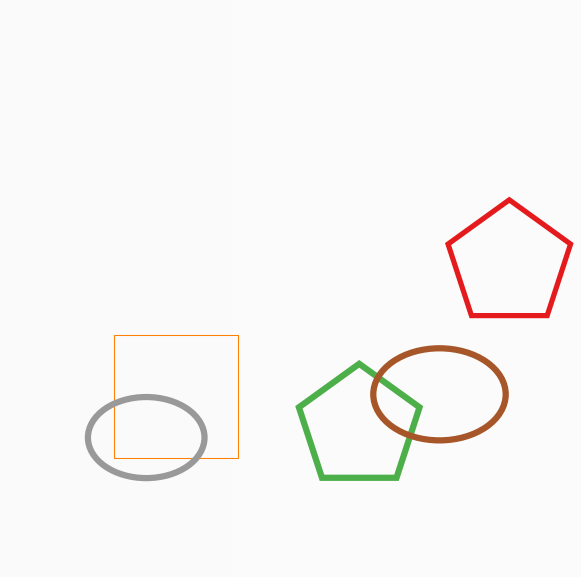[{"shape": "pentagon", "thickness": 2.5, "radius": 0.55, "center": [0.876, 0.542]}, {"shape": "pentagon", "thickness": 3, "radius": 0.55, "center": [0.618, 0.26]}, {"shape": "square", "thickness": 0.5, "radius": 0.53, "center": [0.302, 0.312]}, {"shape": "oval", "thickness": 3, "radius": 0.57, "center": [0.756, 0.316]}, {"shape": "oval", "thickness": 3, "radius": 0.5, "center": [0.252, 0.241]}]